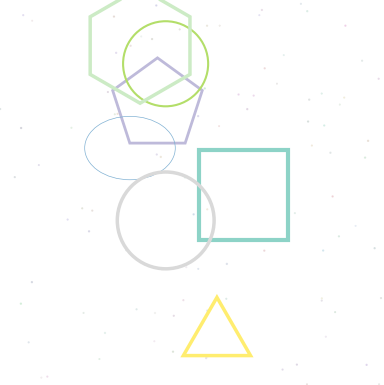[{"shape": "square", "thickness": 3, "radius": 0.58, "center": [0.633, 0.494]}, {"shape": "pentagon", "thickness": 2, "radius": 0.61, "center": [0.409, 0.727]}, {"shape": "oval", "thickness": 0.5, "radius": 0.59, "center": [0.338, 0.615]}, {"shape": "circle", "thickness": 1.5, "radius": 0.55, "center": [0.43, 0.834]}, {"shape": "circle", "thickness": 2.5, "radius": 0.63, "center": [0.43, 0.428]}, {"shape": "hexagon", "thickness": 2.5, "radius": 0.75, "center": [0.364, 0.882]}, {"shape": "triangle", "thickness": 2.5, "radius": 0.5, "center": [0.563, 0.127]}]